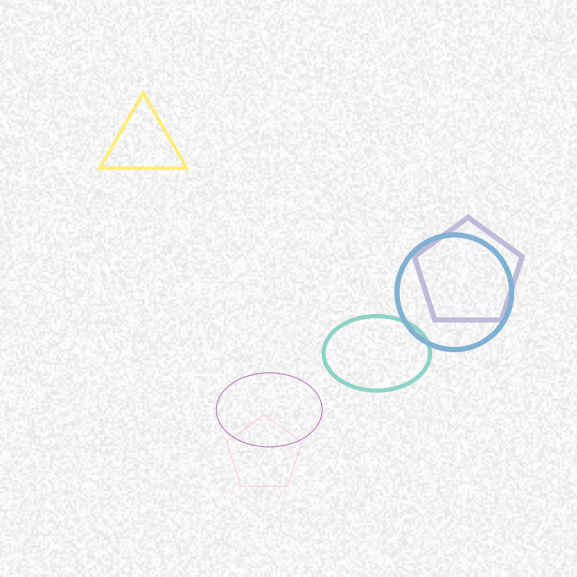[{"shape": "oval", "thickness": 2, "radius": 0.46, "center": [0.653, 0.387]}, {"shape": "pentagon", "thickness": 2.5, "radius": 0.49, "center": [0.811, 0.524]}, {"shape": "circle", "thickness": 2.5, "radius": 0.5, "center": [0.787, 0.493]}, {"shape": "pentagon", "thickness": 0.5, "radius": 0.34, "center": [0.458, 0.212]}, {"shape": "oval", "thickness": 0.5, "radius": 0.46, "center": [0.466, 0.289]}, {"shape": "triangle", "thickness": 1.5, "radius": 0.44, "center": [0.248, 0.751]}]